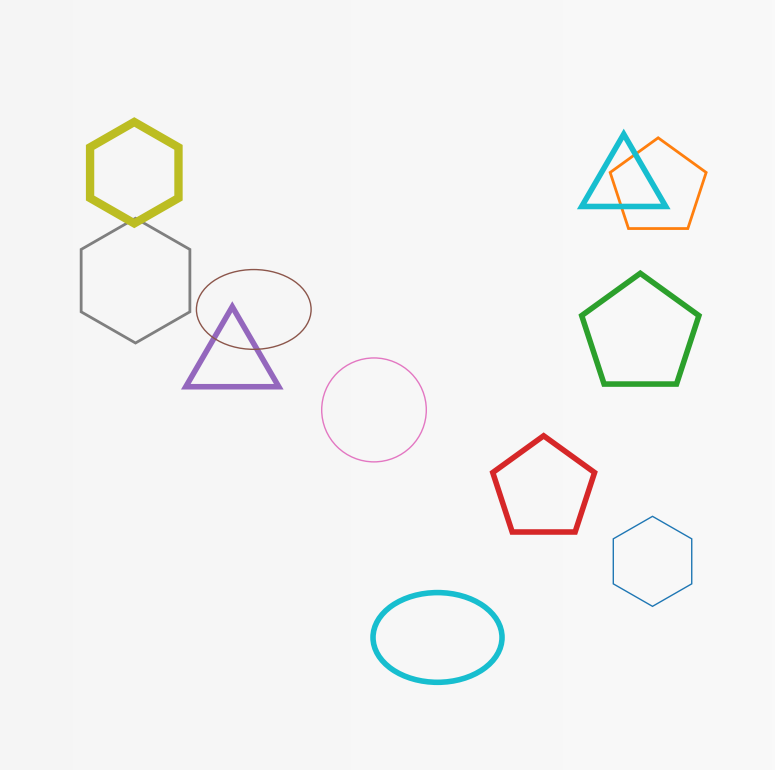[{"shape": "hexagon", "thickness": 0.5, "radius": 0.29, "center": [0.842, 0.271]}, {"shape": "pentagon", "thickness": 1, "radius": 0.33, "center": [0.849, 0.756]}, {"shape": "pentagon", "thickness": 2, "radius": 0.4, "center": [0.826, 0.566]}, {"shape": "pentagon", "thickness": 2, "radius": 0.35, "center": [0.701, 0.365]}, {"shape": "triangle", "thickness": 2, "radius": 0.35, "center": [0.3, 0.532]}, {"shape": "oval", "thickness": 0.5, "radius": 0.37, "center": [0.327, 0.598]}, {"shape": "circle", "thickness": 0.5, "radius": 0.34, "center": [0.483, 0.468]}, {"shape": "hexagon", "thickness": 1, "radius": 0.41, "center": [0.175, 0.636]}, {"shape": "hexagon", "thickness": 3, "radius": 0.33, "center": [0.173, 0.776]}, {"shape": "triangle", "thickness": 2, "radius": 0.31, "center": [0.805, 0.763]}, {"shape": "oval", "thickness": 2, "radius": 0.42, "center": [0.565, 0.172]}]